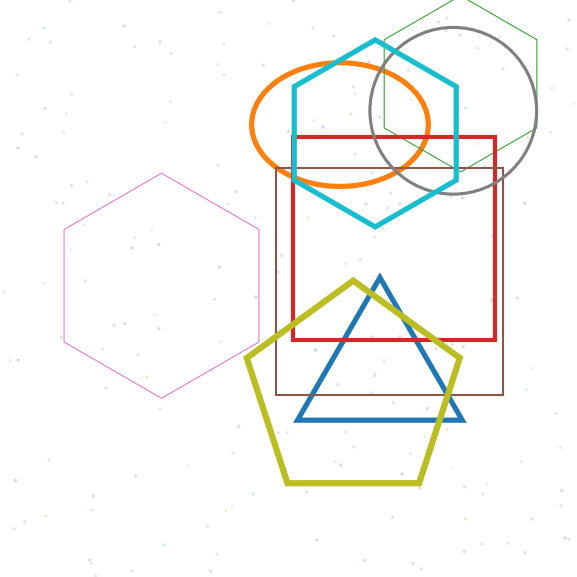[{"shape": "triangle", "thickness": 2.5, "radius": 0.82, "center": [0.658, 0.354]}, {"shape": "oval", "thickness": 2.5, "radius": 0.76, "center": [0.589, 0.783]}, {"shape": "hexagon", "thickness": 0.5, "radius": 0.76, "center": [0.797, 0.854]}, {"shape": "square", "thickness": 2, "radius": 0.88, "center": [0.682, 0.586]}, {"shape": "square", "thickness": 1, "radius": 0.98, "center": [0.674, 0.511]}, {"shape": "hexagon", "thickness": 0.5, "radius": 0.97, "center": [0.28, 0.504]}, {"shape": "circle", "thickness": 1.5, "radius": 0.72, "center": [0.785, 0.807]}, {"shape": "pentagon", "thickness": 3, "radius": 0.97, "center": [0.612, 0.319]}, {"shape": "hexagon", "thickness": 2.5, "radius": 0.81, "center": [0.65, 0.768]}]